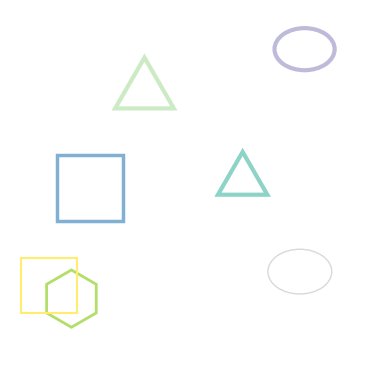[{"shape": "triangle", "thickness": 3, "radius": 0.37, "center": [0.63, 0.531]}, {"shape": "oval", "thickness": 3, "radius": 0.39, "center": [0.791, 0.872]}, {"shape": "square", "thickness": 2.5, "radius": 0.43, "center": [0.233, 0.511]}, {"shape": "hexagon", "thickness": 2, "radius": 0.37, "center": [0.186, 0.224]}, {"shape": "oval", "thickness": 1, "radius": 0.41, "center": [0.779, 0.295]}, {"shape": "triangle", "thickness": 3, "radius": 0.44, "center": [0.375, 0.762]}, {"shape": "square", "thickness": 1.5, "radius": 0.36, "center": [0.127, 0.26]}]